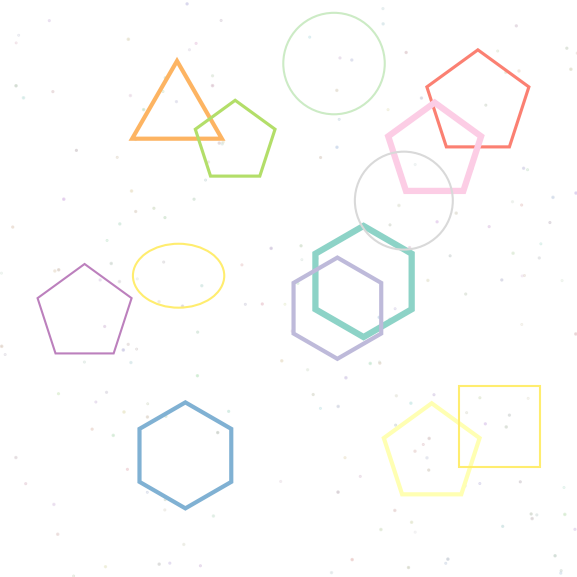[{"shape": "hexagon", "thickness": 3, "radius": 0.48, "center": [0.63, 0.512]}, {"shape": "pentagon", "thickness": 2, "radius": 0.44, "center": [0.748, 0.214]}, {"shape": "hexagon", "thickness": 2, "radius": 0.44, "center": [0.584, 0.465]}, {"shape": "pentagon", "thickness": 1.5, "radius": 0.46, "center": [0.828, 0.82]}, {"shape": "hexagon", "thickness": 2, "radius": 0.46, "center": [0.321, 0.211]}, {"shape": "triangle", "thickness": 2, "radius": 0.45, "center": [0.307, 0.804]}, {"shape": "pentagon", "thickness": 1.5, "radius": 0.36, "center": [0.407, 0.753]}, {"shape": "pentagon", "thickness": 3, "radius": 0.42, "center": [0.753, 0.737]}, {"shape": "circle", "thickness": 1, "radius": 0.42, "center": [0.699, 0.652]}, {"shape": "pentagon", "thickness": 1, "radius": 0.43, "center": [0.146, 0.456]}, {"shape": "circle", "thickness": 1, "radius": 0.44, "center": [0.578, 0.889]}, {"shape": "square", "thickness": 1, "radius": 0.35, "center": [0.865, 0.261]}, {"shape": "oval", "thickness": 1, "radius": 0.4, "center": [0.309, 0.522]}]